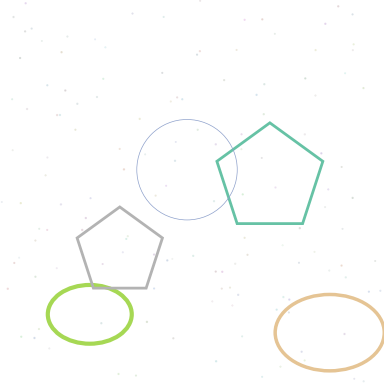[{"shape": "pentagon", "thickness": 2, "radius": 0.72, "center": [0.701, 0.536]}, {"shape": "circle", "thickness": 0.5, "radius": 0.65, "center": [0.486, 0.559]}, {"shape": "oval", "thickness": 3, "radius": 0.55, "center": [0.233, 0.184]}, {"shape": "oval", "thickness": 2.5, "radius": 0.71, "center": [0.856, 0.136]}, {"shape": "pentagon", "thickness": 2, "radius": 0.58, "center": [0.311, 0.346]}]